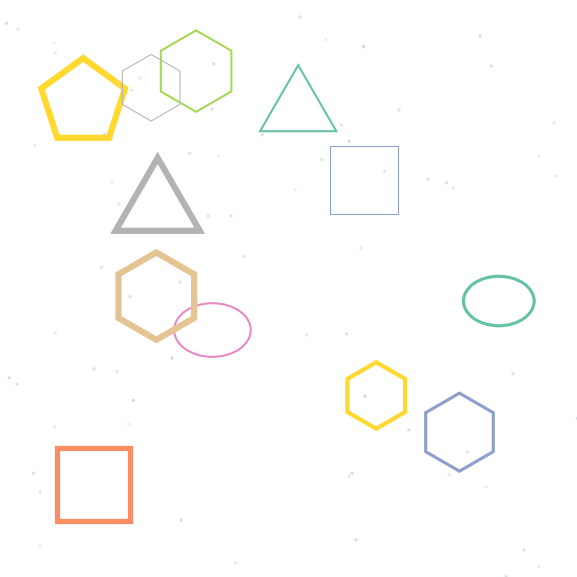[{"shape": "triangle", "thickness": 1, "radius": 0.38, "center": [0.516, 0.81]}, {"shape": "oval", "thickness": 1.5, "radius": 0.31, "center": [0.864, 0.478]}, {"shape": "square", "thickness": 2.5, "radius": 0.32, "center": [0.162, 0.16]}, {"shape": "hexagon", "thickness": 1.5, "radius": 0.34, "center": [0.796, 0.251]}, {"shape": "square", "thickness": 0.5, "radius": 0.3, "center": [0.63, 0.687]}, {"shape": "oval", "thickness": 1, "radius": 0.33, "center": [0.368, 0.428]}, {"shape": "hexagon", "thickness": 1, "radius": 0.35, "center": [0.34, 0.876]}, {"shape": "pentagon", "thickness": 3, "radius": 0.38, "center": [0.144, 0.822]}, {"shape": "hexagon", "thickness": 2, "radius": 0.29, "center": [0.651, 0.314]}, {"shape": "hexagon", "thickness": 3, "radius": 0.38, "center": [0.271, 0.486]}, {"shape": "hexagon", "thickness": 0.5, "radius": 0.29, "center": [0.262, 0.847]}, {"shape": "triangle", "thickness": 3, "radius": 0.42, "center": [0.273, 0.642]}]